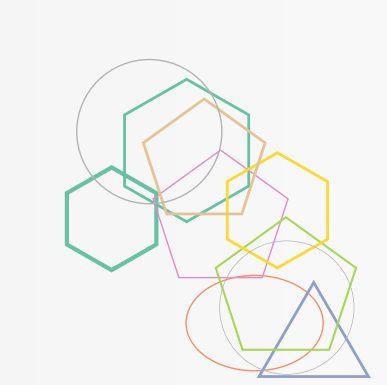[{"shape": "hexagon", "thickness": 3, "radius": 0.67, "center": [0.288, 0.432]}, {"shape": "hexagon", "thickness": 2, "radius": 0.93, "center": [0.482, 0.609]}, {"shape": "oval", "thickness": 1, "radius": 0.88, "center": [0.657, 0.161]}, {"shape": "triangle", "thickness": 2, "radius": 0.81, "center": [0.81, 0.103]}, {"shape": "pentagon", "thickness": 1, "radius": 0.92, "center": [0.569, 0.427]}, {"shape": "pentagon", "thickness": 1.5, "radius": 0.95, "center": [0.738, 0.245]}, {"shape": "hexagon", "thickness": 2, "radius": 0.75, "center": [0.716, 0.454]}, {"shape": "pentagon", "thickness": 2, "radius": 0.83, "center": [0.527, 0.578]}, {"shape": "circle", "thickness": 0.5, "radius": 0.87, "center": [0.74, 0.201]}, {"shape": "circle", "thickness": 1, "radius": 0.94, "center": [0.385, 0.658]}]